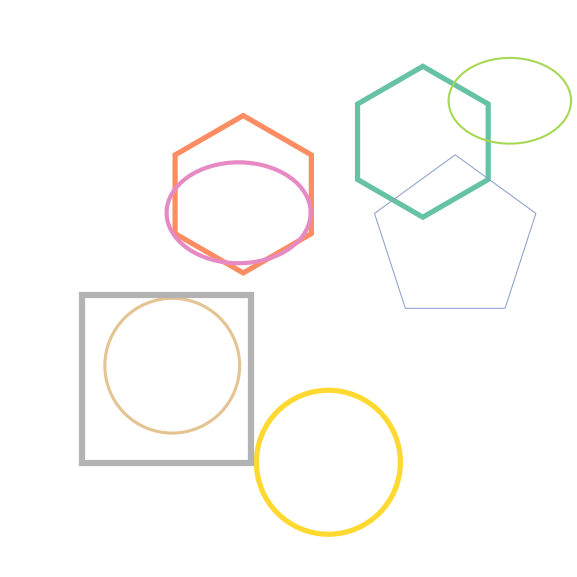[{"shape": "hexagon", "thickness": 2.5, "radius": 0.65, "center": [0.732, 0.754]}, {"shape": "hexagon", "thickness": 2.5, "radius": 0.68, "center": [0.421, 0.663]}, {"shape": "pentagon", "thickness": 0.5, "radius": 0.73, "center": [0.788, 0.584]}, {"shape": "oval", "thickness": 2, "radius": 0.62, "center": [0.413, 0.631]}, {"shape": "oval", "thickness": 1, "radius": 0.53, "center": [0.883, 0.825]}, {"shape": "circle", "thickness": 2.5, "radius": 0.62, "center": [0.569, 0.199]}, {"shape": "circle", "thickness": 1.5, "radius": 0.58, "center": [0.298, 0.366]}, {"shape": "square", "thickness": 3, "radius": 0.73, "center": [0.288, 0.343]}]